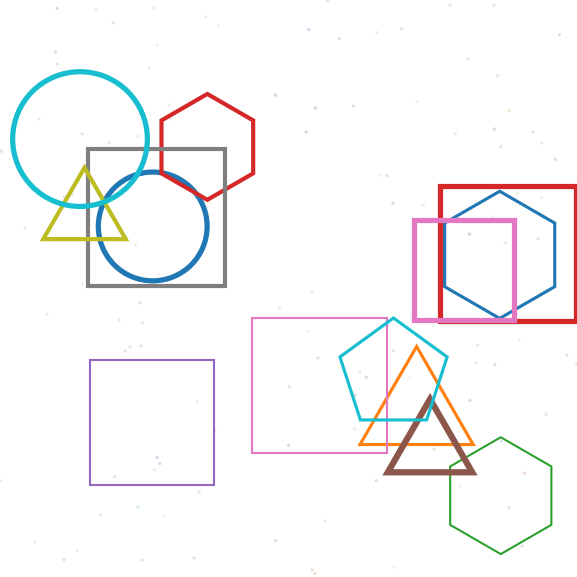[{"shape": "hexagon", "thickness": 1.5, "radius": 0.55, "center": [0.865, 0.558]}, {"shape": "circle", "thickness": 2.5, "radius": 0.47, "center": [0.264, 0.607]}, {"shape": "triangle", "thickness": 1.5, "radius": 0.57, "center": [0.721, 0.286]}, {"shape": "hexagon", "thickness": 1, "radius": 0.51, "center": [0.867, 0.141]}, {"shape": "hexagon", "thickness": 2, "radius": 0.46, "center": [0.359, 0.745]}, {"shape": "square", "thickness": 2.5, "radius": 0.59, "center": [0.88, 0.56]}, {"shape": "square", "thickness": 1, "radius": 0.54, "center": [0.264, 0.268]}, {"shape": "triangle", "thickness": 3, "radius": 0.42, "center": [0.745, 0.223]}, {"shape": "square", "thickness": 1, "radius": 0.58, "center": [0.553, 0.331]}, {"shape": "square", "thickness": 2.5, "radius": 0.43, "center": [0.803, 0.531]}, {"shape": "square", "thickness": 2, "radius": 0.59, "center": [0.271, 0.622]}, {"shape": "triangle", "thickness": 2, "radius": 0.41, "center": [0.146, 0.626]}, {"shape": "circle", "thickness": 2.5, "radius": 0.58, "center": [0.139, 0.758]}, {"shape": "pentagon", "thickness": 1.5, "radius": 0.49, "center": [0.681, 0.351]}]